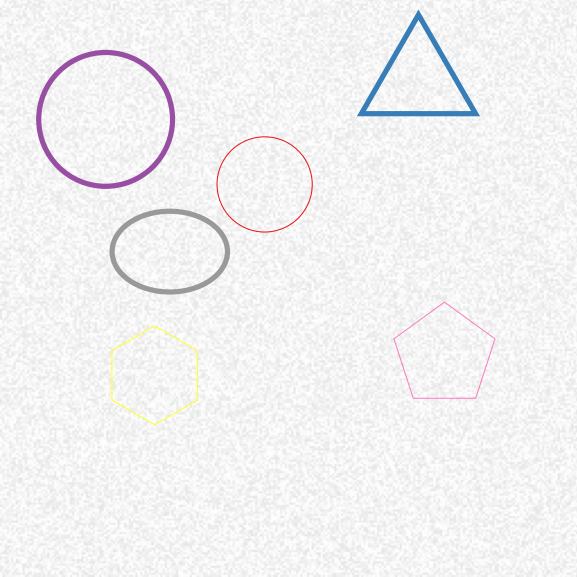[{"shape": "circle", "thickness": 0.5, "radius": 0.41, "center": [0.458, 0.68]}, {"shape": "triangle", "thickness": 2.5, "radius": 0.57, "center": [0.725, 0.859]}, {"shape": "circle", "thickness": 2.5, "radius": 0.58, "center": [0.183, 0.792]}, {"shape": "hexagon", "thickness": 0.5, "radius": 0.43, "center": [0.268, 0.349]}, {"shape": "pentagon", "thickness": 0.5, "radius": 0.46, "center": [0.77, 0.384]}, {"shape": "oval", "thickness": 2.5, "radius": 0.5, "center": [0.294, 0.563]}]